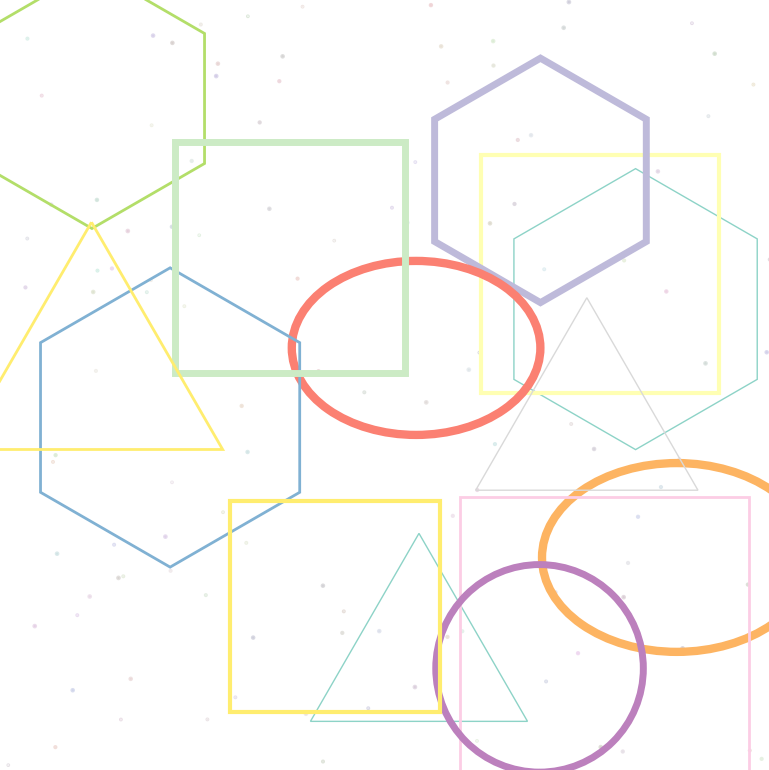[{"shape": "triangle", "thickness": 0.5, "radius": 0.81, "center": [0.544, 0.145]}, {"shape": "hexagon", "thickness": 0.5, "radius": 0.91, "center": [0.825, 0.599]}, {"shape": "square", "thickness": 1.5, "radius": 0.77, "center": [0.779, 0.644]}, {"shape": "hexagon", "thickness": 2.5, "radius": 0.79, "center": [0.702, 0.766]}, {"shape": "oval", "thickness": 3, "radius": 0.81, "center": [0.54, 0.548]}, {"shape": "hexagon", "thickness": 1, "radius": 0.97, "center": [0.221, 0.458]}, {"shape": "oval", "thickness": 3, "radius": 0.88, "center": [0.879, 0.276]}, {"shape": "hexagon", "thickness": 1, "radius": 0.84, "center": [0.119, 0.872]}, {"shape": "square", "thickness": 1, "radius": 0.94, "center": [0.785, 0.167]}, {"shape": "triangle", "thickness": 0.5, "radius": 0.83, "center": [0.762, 0.447]}, {"shape": "circle", "thickness": 2.5, "radius": 0.67, "center": [0.701, 0.132]}, {"shape": "square", "thickness": 2.5, "radius": 0.75, "center": [0.377, 0.666]}, {"shape": "triangle", "thickness": 1, "radius": 0.98, "center": [0.119, 0.515]}, {"shape": "square", "thickness": 1.5, "radius": 0.68, "center": [0.435, 0.212]}]